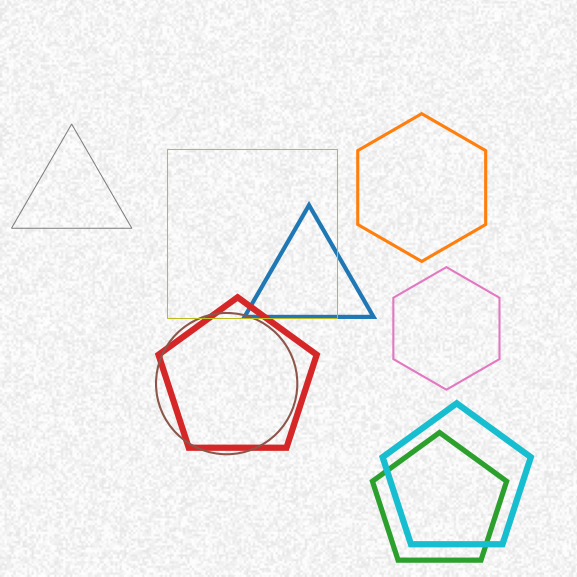[{"shape": "triangle", "thickness": 2, "radius": 0.65, "center": [0.535, 0.515]}, {"shape": "hexagon", "thickness": 1.5, "radius": 0.64, "center": [0.73, 0.674]}, {"shape": "pentagon", "thickness": 2.5, "radius": 0.61, "center": [0.761, 0.128]}, {"shape": "pentagon", "thickness": 3, "radius": 0.72, "center": [0.411, 0.34]}, {"shape": "circle", "thickness": 1, "radius": 0.61, "center": [0.392, 0.335]}, {"shape": "hexagon", "thickness": 1, "radius": 0.53, "center": [0.773, 0.43]}, {"shape": "triangle", "thickness": 0.5, "radius": 0.6, "center": [0.124, 0.664]}, {"shape": "square", "thickness": 0.5, "radius": 0.73, "center": [0.437, 0.595]}, {"shape": "pentagon", "thickness": 3, "radius": 0.67, "center": [0.791, 0.166]}]